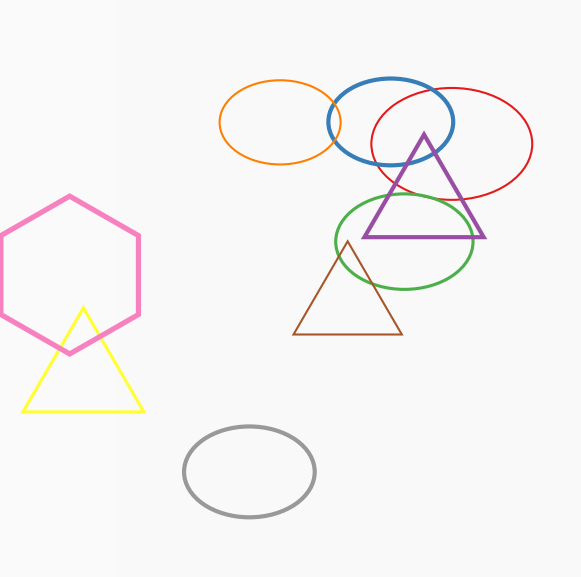[{"shape": "oval", "thickness": 1, "radius": 0.69, "center": [0.777, 0.75]}, {"shape": "oval", "thickness": 2, "radius": 0.54, "center": [0.672, 0.788]}, {"shape": "oval", "thickness": 1.5, "radius": 0.59, "center": [0.696, 0.581]}, {"shape": "triangle", "thickness": 2, "radius": 0.59, "center": [0.73, 0.648]}, {"shape": "oval", "thickness": 1, "radius": 0.52, "center": [0.482, 0.787]}, {"shape": "triangle", "thickness": 1.5, "radius": 0.6, "center": [0.143, 0.346]}, {"shape": "triangle", "thickness": 1, "radius": 0.54, "center": [0.598, 0.474]}, {"shape": "hexagon", "thickness": 2.5, "radius": 0.68, "center": [0.12, 0.523]}, {"shape": "oval", "thickness": 2, "radius": 0.56, "center": [0.429, 0.182]}]